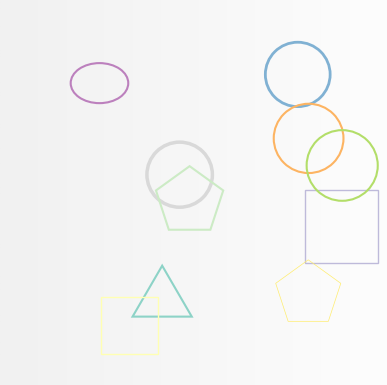[{"shape": "triangle", "thickness": 1.5, "radius": 0.44, "center": [0.419, 0.222]}, {"shape": "square", "thickness": 1, "radius": 0.37, "center": [0.334, 0.154]}, {"shape": "square", "thickness": 1, "radius": 0.47, "center": [0.882, 0.412]}, {"shape": "circle", "thickness": 2, "radius": 0.42, "center": [0.768, 0.807]}, {"shape": "circle", "thickness": 1.5, "radius": 0.45, "center": [0.796, 0.641]}, {"shape": "circle", "thickness": 1.5, "radius": 0.46, "center": [0.883, 0.57]}, {"shape": "circle", "thickness": 2.5, "radius": 0.42, "center": [0.464, 0.546]}, {"shape": "oval", "thickness": 1.5, "radius": 0.37, "center": [0.257, 0.784]}, {"shape": "pentagon", "thickness": 1.5, "radius": 0.46, "center": [0.489, 0.477]}, {"shape": "pentagon", "thickness": 0.5, "radius": 0.44, "center": [0.795, 0.237]}]